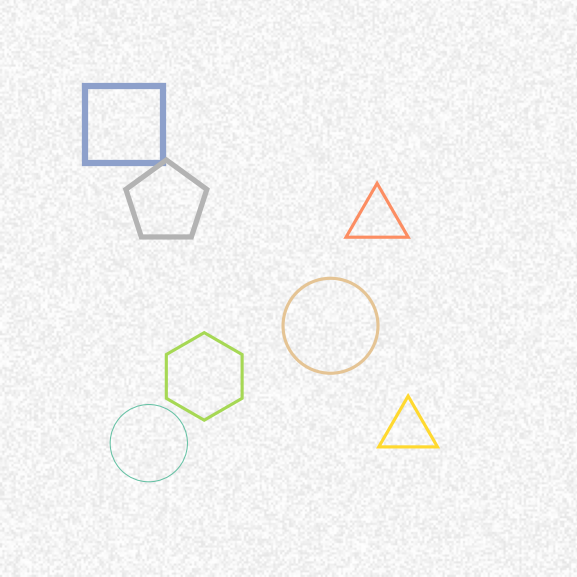[{"shape": "circle", "thickness": 0.5, "radius": 0.33, "center": [0.258, 0.232]}, {"shape": "triangle", "thickness": 1.5, "radius": 0.31, "center": [0.653, 0.619]}, {"shape": "square", "thickness": 3, "radius": 0.34, "center": [0.215, 0.783]}, {"shape": "hexagon", "thickness": 1.5, "radius": 0.38, "center": [0.354, 0.347]}, {"shape": "triangle", "thickness": 1.5, "radius": 0.29, "center": [0.707, 0.255]}, {"shape": "circle", "thickness": 1.5, "radius": 0.41, "center": [0.572, 0.435]}, {"shape": "pentagon", "thickness": 2.5, "radius": 0.37, "center": [0.288, 0.648]}]